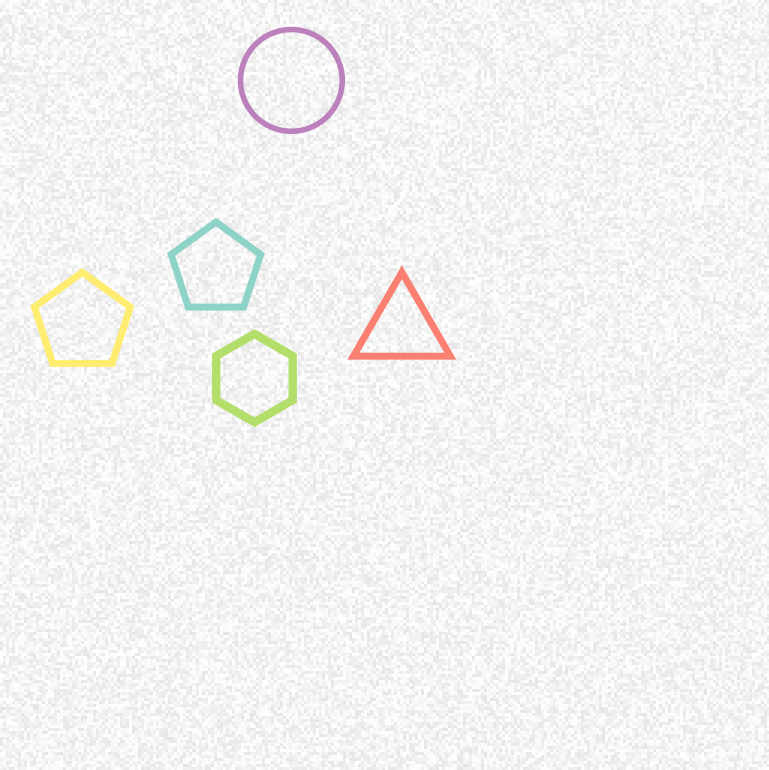[{"shape": "pentagon", "thickness": 2.5, "radius": 0.31, "center": [0.28, 0.651]}, {"shape": "triangle", "thickness": 2.5, "radius": 0.36, "center": [0.522, 0.574]}, {"shape": "hexagon", "thickness": 3, "radius": 0.29, "center": [0.33, 0.509]}, {"shape": "circle", "thickness": 2, "radius": 0.33, "center": [0.378, 0.896]}, {"shape": "pentagon", "thickness": 2.5, "radius": 0.33, "center": [0.107, 0.581]}]